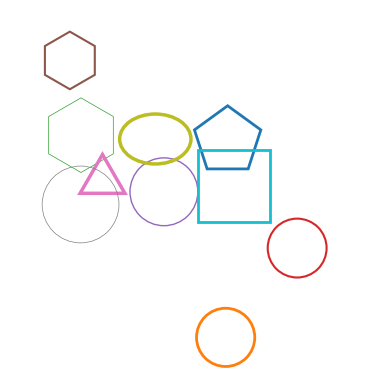[{"shape": "pentagon", "thickness": 2, "radius": 0.45, "center": [0.591, 0.635]}, {"shape": "circle", "thickness": 2, "radius": 0.38, "center": [0.586, 0.124]}, {"shape": "hexagon", "thickness": 0.5, "radius": 0.48, "center": [0.21, 0.649]}, {"shape": "circle", "thickness": 1.5, "radius": 0.38, "center": [0.772, 0.356]}, {"shape": "circle", "thickness": 1, "radius": 0.44, "center": [0.426, 0.502]}, {"shape": "hexagon", "thickness": 1.5, "radius": 0.37, "center": [0.181, 0.843]}, {"shape": "triangle", "thickness": 2.5, "radius": 0.34, "center": [0.266, 0.531]}, {"shape": "circle", "thickness": 0.5, "radius": 0.5, "center": [0.209, 0.469]}, {"shape": "oval", "thickness": 2.5, "radius": 0.46, "center": [0.403, 0.639]}, {"shape": "square", "thickness": 2, "radius": 0.47, "center": [0.609, 0.517]}]